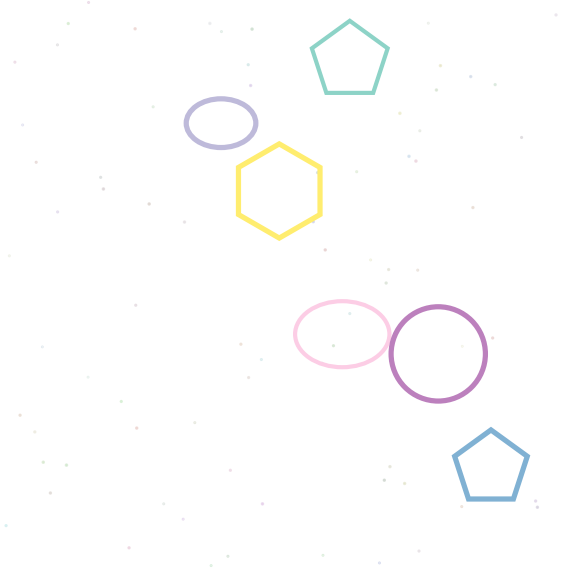[{"shape": "pentagon", "thickness": 2, "radius": 0.34, "center": [0.606, 0.894]}, {"shape": "oval", "thickness": 2.5, "radius": 0.3, "center": [0.383, 0.786]}, {"shape": "pentagon", "thickness": 2.5, "radius": 0.33, "center": [0.85, 0.189]}, {"shape": "oval", "thickness": 2, "radius": 0.41, "center": [0.593, 0.42]}, {"shape": "circle", "thickness": 2.5, "radius": 0.41, "center": [0.759, 0.386]}, {"shape": "hexagon", "thickness": 2.5, "radius": 0.41, "center": [0.484, 0.668]}]